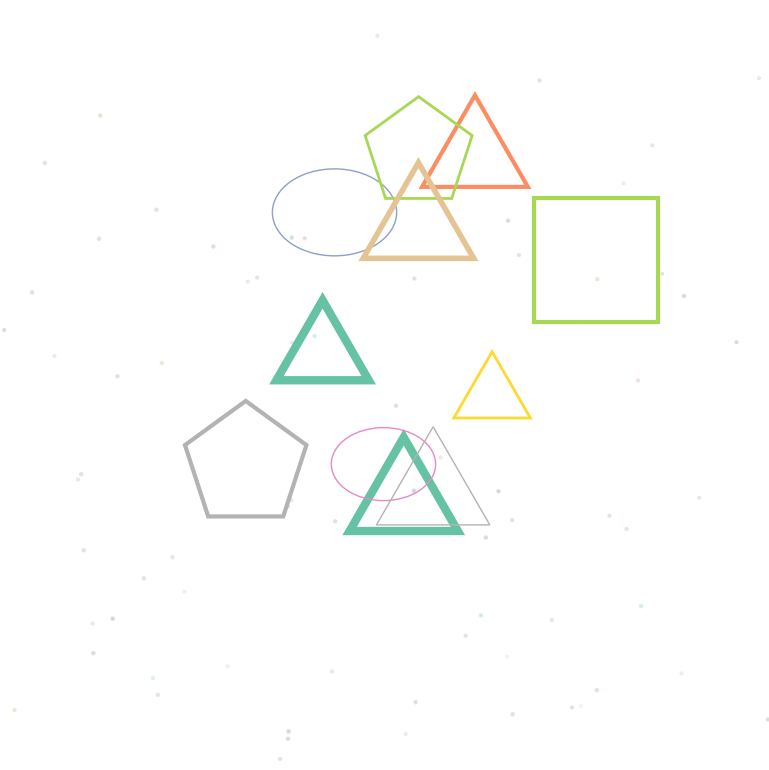[{"shape": "triangle", "thickness": 3, "radius": 0.35, "center": [0.419, 0.541]}, {"shape": "triangle", "thickness": 3, "radius": 0.41, "center": [0.524, 0.351]}, {"shape": "triangle", "thickness": 1.5, "radius": 0.4, "center": [0.617, 0.797]}, {"shape": "oval", "thickness": 0.5, "radius": 0.4, "center": [0.434, 0.724]}, {"shape": "oval", "thickness": 0.5, "radius": 0.34, "center": [0.498, 0.397]}, {"shape": "pentagon", "thickness": 1, "radius": 0.37, "center": [0.544, 0.801]}, {"shape": "square", "thickness": 1.5, "radius": 0.4, "center": [0.774, 0.662]}, {"shape": "triangle", "thickness": 1, "radius": 0.29, "center": [0.639, 0.486]}, {"shape": "triangle", "thickness": 2, "radius": 0.41, "center": [0.543, 0.706]}, {"shape": "pentagon", "thickness": 1.5, "radius": 0.41, "center": [0.319, 0.396]}, {"shape": "triangle", "thickness": 0.5, "radius": 0.42, "center": [0.563, 0.361]}]